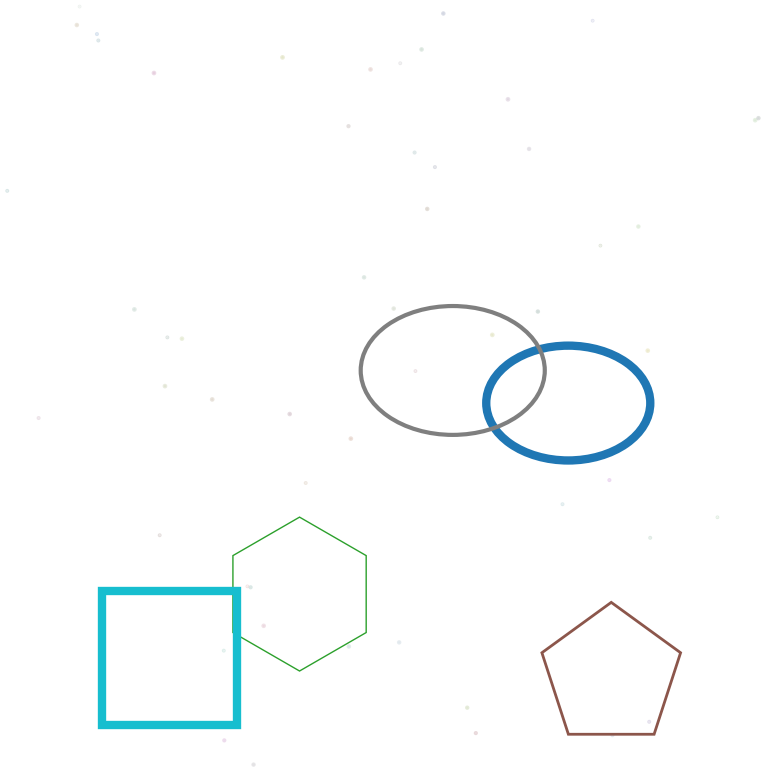[{"shape": "oval", "thickness": 3, "radius": 0.53, "center": [0.738, 0.477]}, {"shape": "hexagon", "thickness": 0.5, "radius": 0.5, "center": [0.389, 0.228]}, {"shape": "pentagon", "thickness": 1, "radius": 0.47, "center": [0.794, 0.123]}, {"shape": "oval", "thickness": 1.5, "radius": 0.6, "center": [0.588, 0.519]}, {"shape": "square", "thickness": 3, "radius": 0.44, "center": [0.22, 0.146]}]